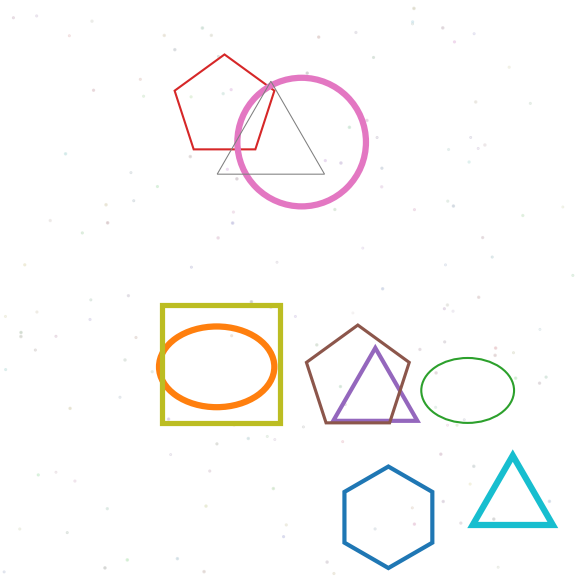[{"shape": "hexagon", "thickness": 2, "radius": 0.44, "center": [0.673, 0.103]}, {"shape": "oval", "thickness": 3, "radius": 0.5, "center": [0.375, 0.364]}, {"shape": "oval", "thickness": 1, "radius": 0.4, "center": [0.81, 0.323]}, {"shape": "pentagon", "thickness": 1, "radius": 0.45, "center": [0.389, 0.814]}, {"shape": "triangle", "thickness": 2, "radius": 0.42, "center": [0.65, 0.312]}, {"shape": "pentagon", "thickness": 1.5, "radius": 0.47, "center": [0.62, 0.343]}, {"shape": "circle", "thickness": 3, "radius": 0.56, "center": [0.522, 0.753]}, {"shape": "triangle", "thickness": 0.5, "radius": 0.54, "center": [0.469, 0.751]}, {"shape": "square", "thickness": 2.5, "radius": 0.51, "center": [0.383, 0.369]}, {"shape": "triangle", "thickness": 3, "radius": 0.4, "center": [0.888, 0.13]}]